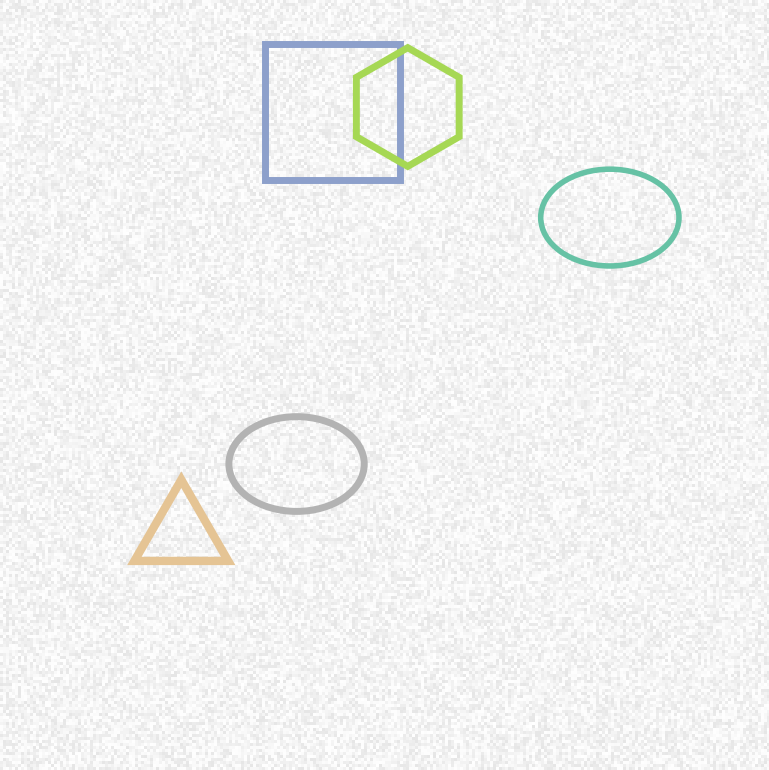[{"shape": "oval", "thickness": 2, "radius": 0.45, "center": [0.792, 0.717]}, {"shape": "square", "thickness": 2.5, "radius": 0.44, "center": [0.432, 0.855]}, {"shape": "hexagon", "thickness": 2.5, "radius": 0.39, "center": [0.53, 0.861]}, {"shape": "triangle", "thickness": 3, "radius": 0.35, "center": [0.235, 0.307]}, {"shape": "oval", "thickness": 2.5, "radius": 0.44, "center": [0.385, 0.397]}]